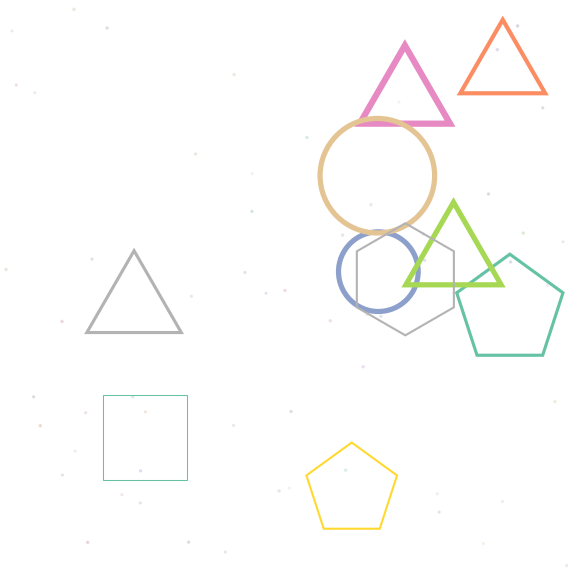[{"shape": "pentagon", "thickness": 1.5, "radius": 0.48, "center": [0.883, 0.462]}, {"shape": "square", "thickness": 0.5, "radius": 0.37, "center": [0.251, 0.241]}, {"shape": "triangle", "thickness": 2, "radius": 0.42, "center": [0.871, 0.88]}, {"shape": "circle", "thickness": 2.5, "radius": 0.34, "center": [0.655, 0.529]}, {"shape": "triangle", "thickness": 3, "radius": 0.45, "center": [0.701, 0.83]}, {"shape": "triangle", "thickness": 2.5, "radius": 0.48, "center": [0.785, 0.554]}, {"shape": "pentagon", "thickness": 1, "radius": 0.41, "center": [0.609, 0.15]}, {"shape": "circle", "thickness": 2.5, "radius": 0.5, "center": [0.653, 0.695]}, {"shape": "hexagon", "thickness": 1, "radius": 0.49, "center": [0.702, 0.515]}, {"shape": "triangle", "thickness": 1.5, "radius": 0.47, "center": [0.232, 0.471]}]